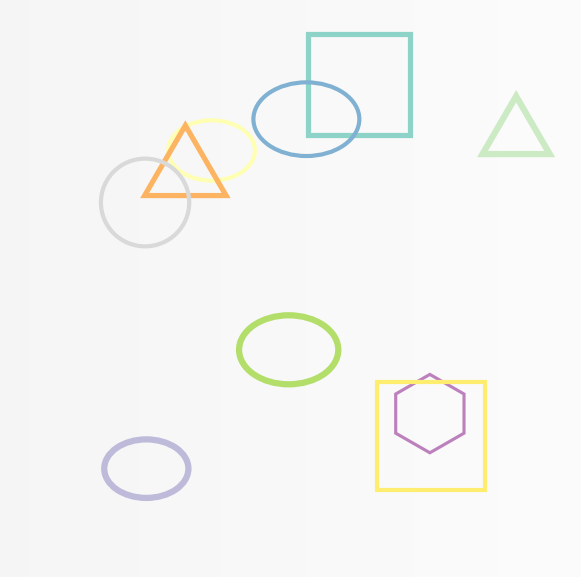[{"shape": "square", "thickness": 2.5, "radius": 0.44, "center": [0.617, 0.853]}, {"shape": "oval", "thickness": 2, "radius": 0.37, "center": [0.364, 0.739]}, {"shape": "oval", "thickness": 3, "radius": 0.36, "center": [0.252, 0.188]}, {"shape": "oval", "thickness": 2, "radius": 0.46, "center": [0.527, 0.793]}, {"shape": "triangle", "thickness": 2.5, "radius": 0.4, "center": [0.319, 0.701]}, {"shape": "oval", "thickness": 3, "radius": 0.43, "center": [0.497, 0.393]}, {"shape": "circle", "thickness": 2, "radius": 0.38, "center": [0.25, 0.648]}, {"shape": "hexagon", "thickness": 1.5, "radius": 0.34, "center": [0.74, 0.283]}, {"shape": "triangle", "thickness": 3, "radius": 0.33, "center": [0.888, 0.766]}, {"shape": "square", "thickness": 2, "radius": 0.46, "center": [0.741, 0.244]}]